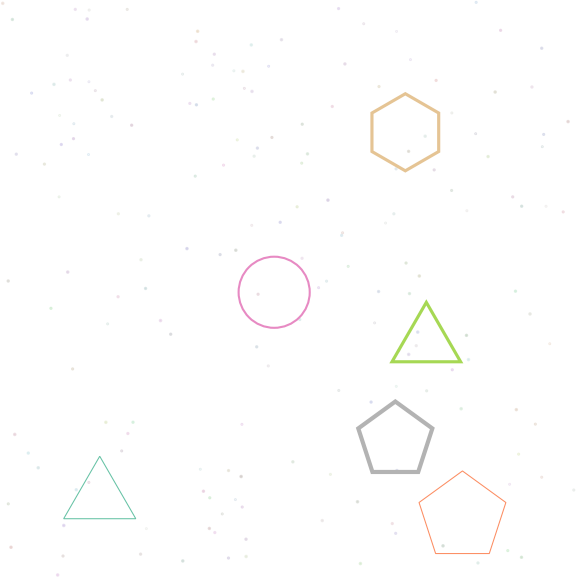[{"shape": "triangle", "thickness": 0.5, "radius": 0.36, "center": [0.173, 0.137]}, {"shape": "pentagon", "thickness": 0.5, "radius": 0.4, "center": [0.801, 0.105]}, {"shape": "circle", "thickness": 1, "radius": 0.31, "center": [0.475, 0.493]}, {"shape": "triangle", "thickness": 1.5, "radius": 0.34, "center": [0.738, 0.407]}, {"shape": "hexagon", "thickness": 1.5, "radius": 0.33, "center": [0.702, 0.77]}, {"shape": "pentagon", "thickness": 2, "radius": 0.34, "center": [0.685, 0.236]}]